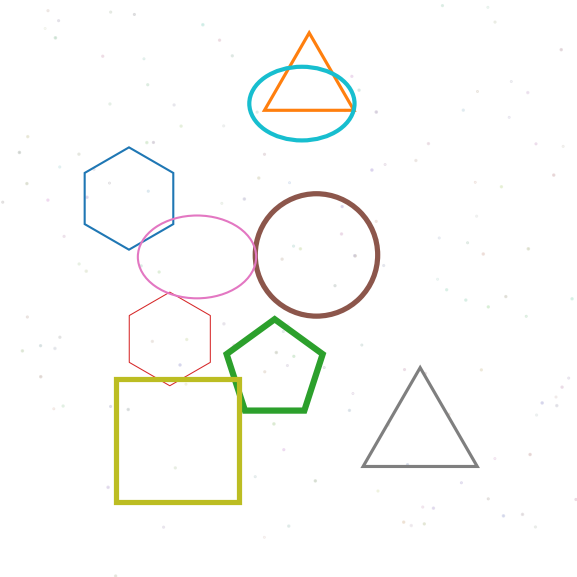[{"shape": "hexagon", "thickness": 1, "radius": 0.44, "center": [0.223, 0.655]}, {"shape": "triangle", "thickness": 1.5, "radius": 0.45, "center": [0.535, 0.853]}, {"shape": "pentagon", "thickness": 3, "radius": 0.44, "center": [0.476, 0.359]}, {"shape": "hexagon", "thickness": 0.5, "radius": 0.41, "center": [0.294, 0.412]}, {"shape": "circle", "thickness": 2.5, "radius": 0.53, "center": [0.548, 0.558]}, {"shape": "oval", "thickness": 1, "radius": 0.51, "center": [0.341, 0.554]}, {"shape": "triangle", "thickness": 1.5, "radius": 0.57, "center": [0.728, 0.248]}, {"shape": "square", "thickness": 2.5, "radius": 0.53, "center": [0.308, 0.237]}, {"shape": "oval", "thickness": 2, "radius": 0.46, "center": [0.523, 0.82]}]